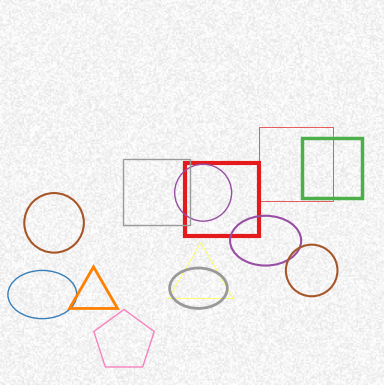[{"shape": "square", "thickness": 3, "radius": 0.48, "center": [0.576, 0.482]}, {"shape": "square", "thickness": 0.5, "radius": 0.48, "center": [0.768, 0.574]}, {"shape": "oval", "thickness": 1, "radius": 0.45, "center": [0.11, 0.235]}, {"shape": "square", "thickness": 2.5, "radius": 0.39, "center": [0.862, 0.563]}, {"shape": "oval", "thickness": 1.5, "radius": 0.46, "center": [0.69, 0.375]}, {"shape": "circle", "thickness": 1, "radius": 0.37, "center": [0.528, 0.5]}, {"shape": "triangle", "thickness": 2, "radius": 0.36, "center": [0.243, 0.235]}, {"shape": "triangle", "thickness": 0.5, "radius": 0.49, "center": [0.521, 0.273]}, {"shape": "circle", "thickness": 1.5, "radius": 0.34, "center": [0.81, 0.297]}, {"shape": "circle", "thickness": 1.5, "radius": 0.39, "center": [0.14, 0.421]}, {"shape": "pentagon", "thickness": 1, "radius": 0.41, "center": [0.322, 0.114]}, {"shape": "oval", "thickness": 2, "radius": 0.37, "center": [0.515, 0.251]}, {"shape": "square", "thickness": 1, "radius": 0.43, "center": [0.406, 0.501]}]